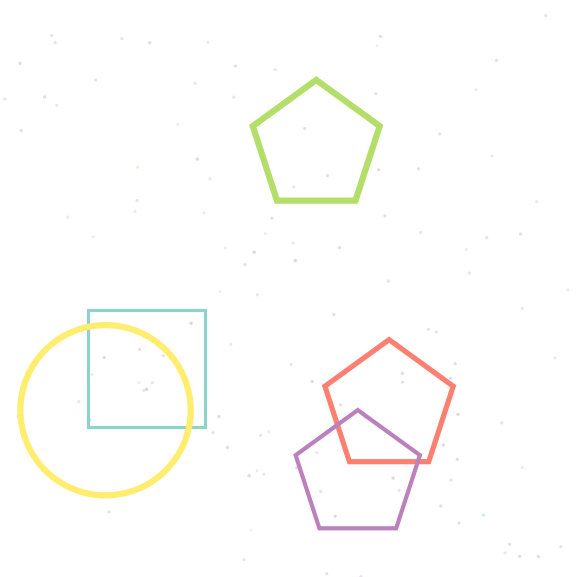[{"shape": "square", "thickness": 1.5, "radius": 0.51, "center": [0.254, 0.36]}, {"shape": "pentagon", "thickness": 2.5, "radius": 0.58, "center": [0.674, 0.294]}, {"shape": "pentagon", "thickness": 3, "radius": 0.58, "center": [0.548, 0.745]}, {"shape": "pentagon", "thickness": 2, "radius": 0.57, "center": [0.62, 0.176]}, {"shape": "circle", "thickness": 3, "radius": 0.74, "center": [0.183, 0.289]}]